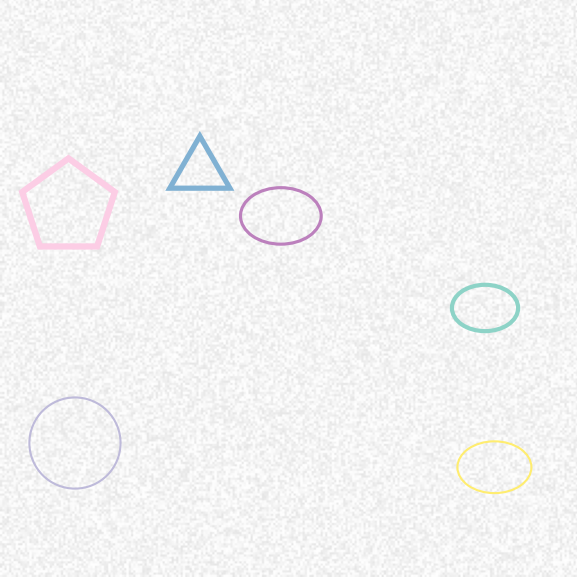[{"shape": "oval", "thickness": 2, "radius": 0.29, "center": [0.84, 0.466]}, {"shape": "circle", "thickness": 1, "radius": 0.39, "center": [0.13, 0.232]}, {"shape": "triangle", "thickness": 2.5, "radius": 0.3, "center": [0.346, 0.703]}, {"shape": "pentagon", "thickness": 3, "radius": 0.42, "center": [0.119, 0.641]}, {"shape": "oval", "thickness": 1.5, "radius": 0.35, "center": [0.486, 0.625]}, {"shape": "oval", "thickness": 1, "radius": 0.32, "center": [0.856, 0.19]}]